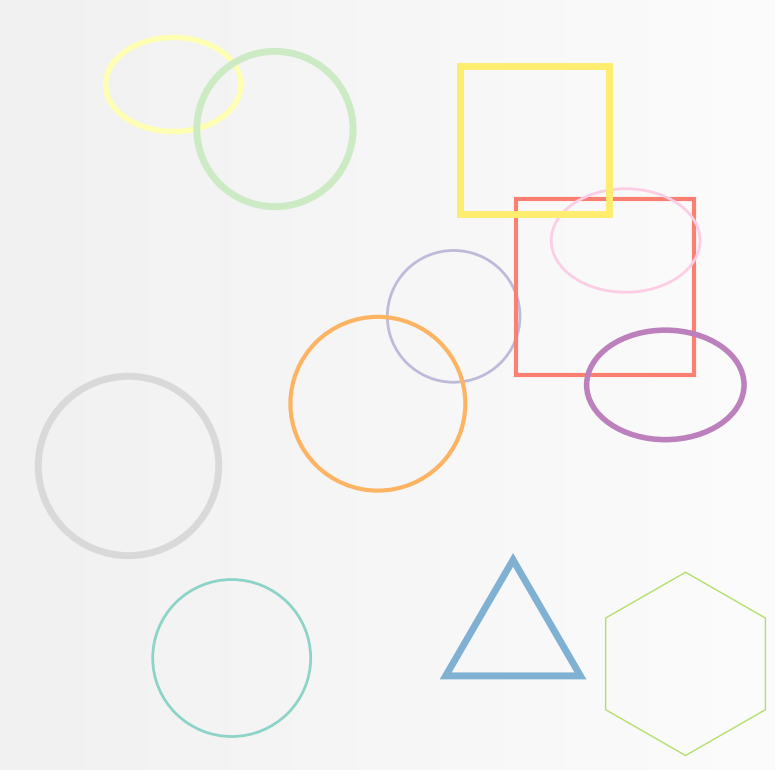[{"shape": "circle", "thickness": 1, "radius": 0.51, "center": [0.299, 0.145]}, {"shape": "oval", "thickness": 2, "radius": 0.44, "center": [0.224, 0.89]}, {"shape": "circle", "thickness": 1, "radius": 0.43, "center": [0.585, 0.589]}, {"shape": "square", "thickness": 1.5, "radius": 0.57, "center": [0.78, 0.627]}, {"shape": "triangle", "thickness": 2.5, "radius": 0.5, "center": [0.662, 0.172]}, {"shape": "circle", "thickness": 1.5, "radius": 0.56, "center": [0.488, 0.476]}, {"shape": "hexagon", "thickness": 0.5, "radius": 0.6, "center": [0.885, 0.138]}, {"shape": "oval", "thickness": 1, "radius": 0.48, "center": [0.807, 0.688]}, {"shape": "circle", "thickness": 2.5, "radius": 0.58, "center": [0.166, 0.395]}, {"shape": "oval", "thickness": 2, "radius": 0.51, "center": [0.859, 0.5]}, {"shape": "circle", "thickness": 2.5, "radius": 0.5, "center": [0.355, 0.832]}, {"shape": "square", "thickness": 2.5, "radius": 0.48, "center": [0.69, 0.818]}]